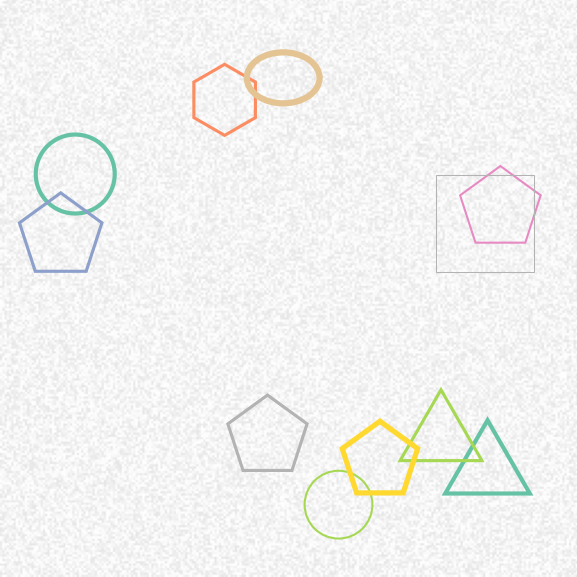[{"shape": "triangle", "thickness": 2, "radius": 0.42, "center": [0.844, 0.187]}, {"shape": "circle", "thickness": 2, "radius": 0.34, "center": [0.13, 0.698]}, {"shape": "hexagon", "thickness": 1.5, "radius": 0.31, "center": [0.389, 0.826]}, {"shape": "pentagon", "thickness": 1.5, "radius": 0.38, "center": [0.105, 0.59]}, {"shape": "pentagon", "thickness": 1, "radius": 0.37, "center": [0.866, 0.638]}, {"shape": "circle", "thickness": 1, "radius": 0.29, "center": [0.586, 0.125]}, {"shape": "triangle", "thickness": 1.5, "radius": 0.41, "center": [0.764, 0.242]}, {"shape": "pentagon", "thickness": 2.5, "radius": 0.34, "center": [0.658, 0.201]}, {"shape": "oval", "thickness": 3, "radius": 0.32, "center": [0.49, 0.864]}, {"shape": "pentagon", "thickness": 1.5, "radius": 0.36, "center": [0.463, 0.243]}, {"shape": "square", "thickness": 0.5, "radius": 0.42, "center": [0.84, 0.612]}]